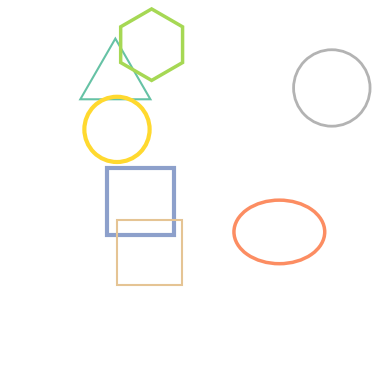[{"shape": "triangle", "thickness": 1.5, "radius": 0.53, "center": [0.3, 0.795]}, {"shape": "oval", "thickness": 2.5, "radius": 0.59, "center": [0.726, 0.398]}, {"shape": "square", "thickness": 3, "radius": 0.43, "center": [0.365, 0.477]}, {"shape": "hexagon", "thickness": 2.5, "radius": 0.46, "center": [0.394, 0.884]}, {"shape": "circle", "thickness": 3, "radius": 0.42, "center": [0.304, 0.664]}, {"shape": "square", "thickness": 1.5, "radius": 0.42, "center": [0.388, 0.344]}, {"shape": "circle", "thickness": 2, "radius": 0.5, "center": [0.862, 0.772]}]